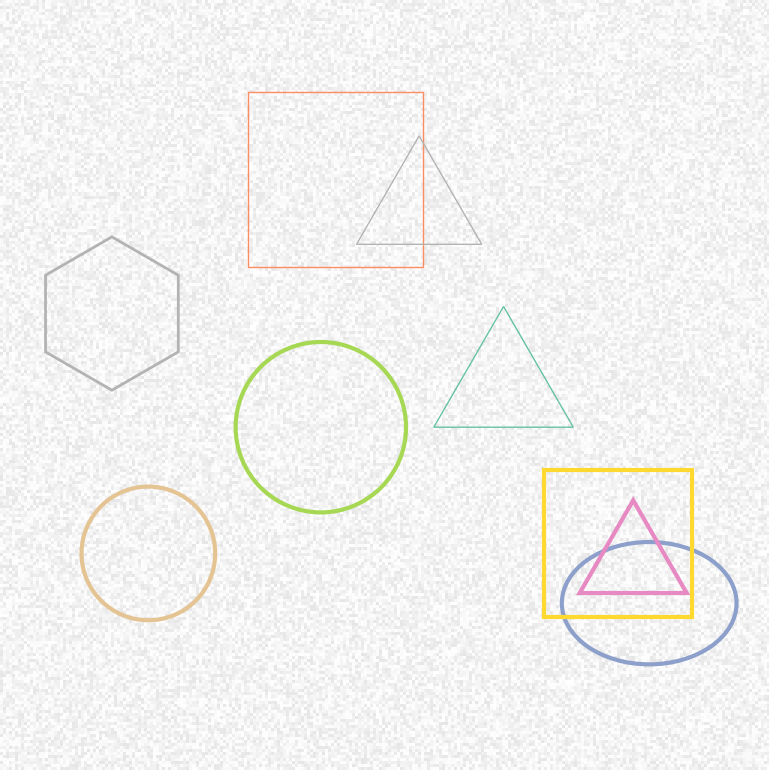[{"shape": "triangle", "thickness": 0.5, "radius": 0.52, "center": [0.654, 0.497]}, {"shape": "square", "thickness": 0.5, "radius": 0.57, "center": [0.436, 0.767]}, {"shape": "oval", "thickness": 1.5, "radius": 0.57, "center": [0.843, 0.217]}, {"shape": "triangle", "thickness": 1.5, "radius": 0.4, "center": [0.822, 0.27]}, {"shape": "circle", "thickness": 1.5, "radius": 0.55, "center": [0.417, 0.445]}, {"shape": "square", "thickness": 1.5, "radius": 0.48, "center": [0.803, 0.294]}, {"shape": "circle", "thickness": 1.5, "radius": 0.43, "center": [0.193, 0.281]}, {"shape": "hexagon", "thickness": 1, "radius": 0.5, "center": [0.145, 0.593]}, {"shape": "triangle", "thickness": 0.5, "radius": 0.47, "center": [0.544, 0.73]}]